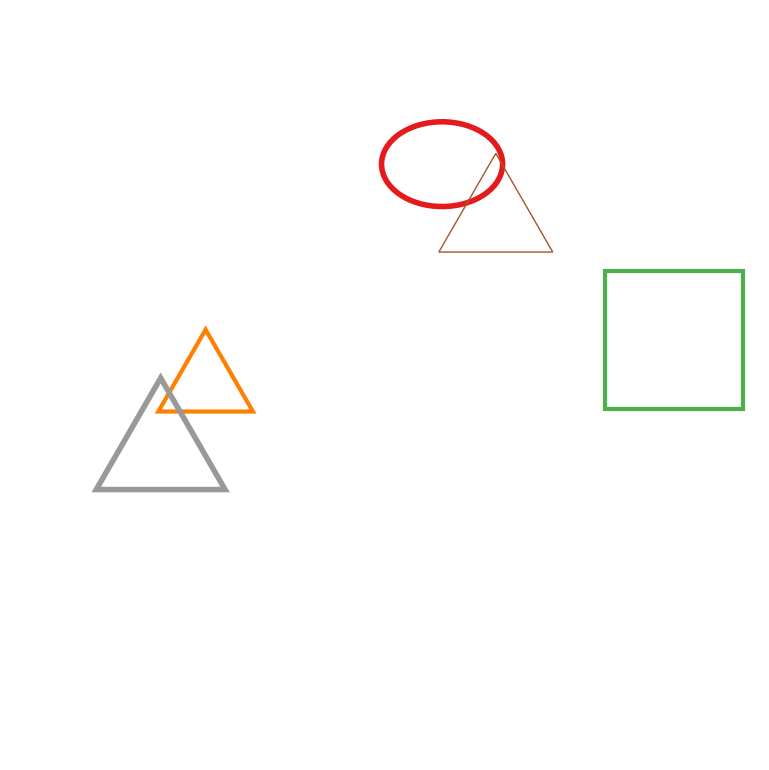[{"shape": "oval", "thickness": 2, "radius": 0.39, "center": [0.574, 0.787]}, {"shape": "square", "thickness": 1.5, "radius": 0.45, "center": [0.875, 0.558]}, {"shape": "triangle", "thickness": 1.5, "radius": 0.35, "center": [0.267, 0.501]}, {"shape": "triangle", "thickness": 0.5, "radius": 0.43, "center": [0.644, 0.715]}, {"shape": "triangle", "thickness": 2, "radius": 0.48, "center": [0.209, 0.413]}]